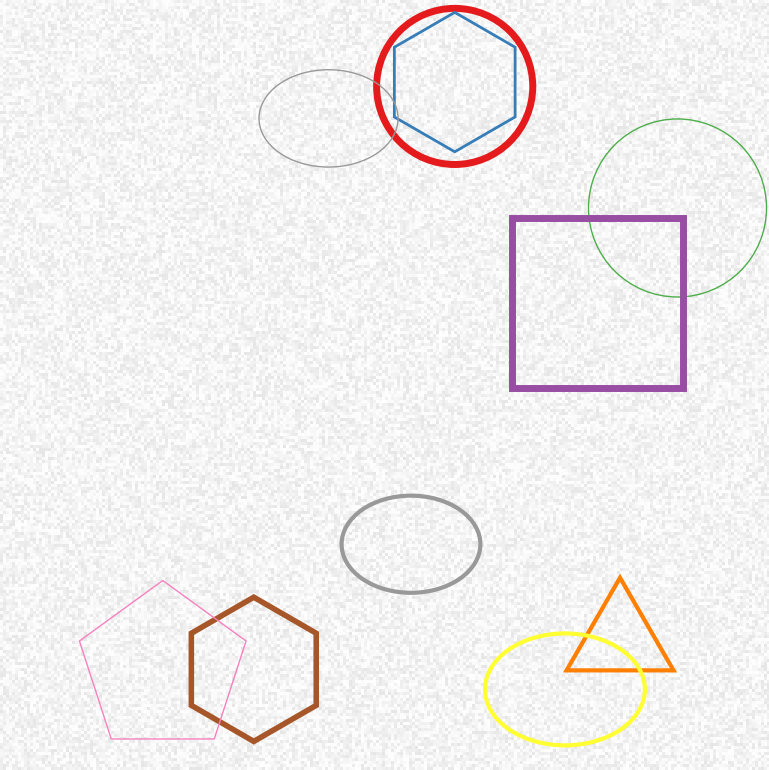[{"shape": "circle", "thickness": 2.5, "radius": 0.51, "center": [0.591, 0.888]}, {"shape": "hexagon", "thickness": 1, "radius": 0.45, "center": [0.591, 0.893]}, {"shape": "circle", "thickness": 0.5, "radius": 0.58, "center": [0.88, 0.73]}, {"shape": "square", "thickness": 2.5, "radius": 0.55, "center": [0.776, 0.606]}, {"shape": "triangle", "thickness": 1.5, "radius": 0.4, "center": [0.805, 0.169]}, {"shape": "oval", "thickness": 1.5, "radius": 0.52, "center": [0.734, 0.105]}, {"shape": "hexagon", "thickness": 2, "radius": 0.47, "center": [0.33, 0.131]}, {"shape": "pentagon", "thickness": 0.5, "radius": 0.57, "center": [0.211, 0.132]}, {"shape": "oval", "thickness": 1.5, "radius": 0.45, "center": [0.534, 0.293]}, {"shape": "oval", "thickness": 0.5, "radius": 0.45, "center": [0.427, 0.846]}]